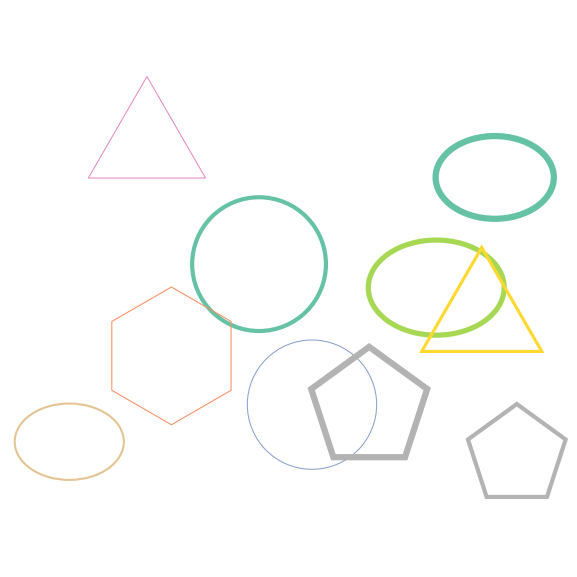[{"shape": "circle", "thickness": 2, "radius": 0.58, "center": [0.449, 0.542]}, {"shape": "oval", "thickness": 3, "radius": 0.51, "center": [0.857, 0.692]}, {"shape": "hexagon", "thickness": 0.5, "radius": 0.6, "center": [0.297, 0.383]}, {"shape": "circle", "thickness": 0.5, "radius": 0.56, "center": [0.54, 0.298]}, {"shape": "triangle", "thickness": 0.5, "radius": 0.59, "center": [0.254, 0.749]}, {"shape": "oval", "thickness": 2.5, "radius": 0.59, "center": [0.755, 0.501]}, {"shape": "triangle", "thickness": 1.5, "radius": 0.6, "center": [0.834, 0.451]}, {"shape": "oval", "thickness": 1, "radius": 0.47, "center": [0.12, 0.234]}, {"shape": "pentagon", "thickness": 3, "radius": 0.53, "center": [0.639, 0.293]}, {"shape": "pentagon", "thickness": 2, "radius": 0.44, "center": [0.895, 0.211]}]